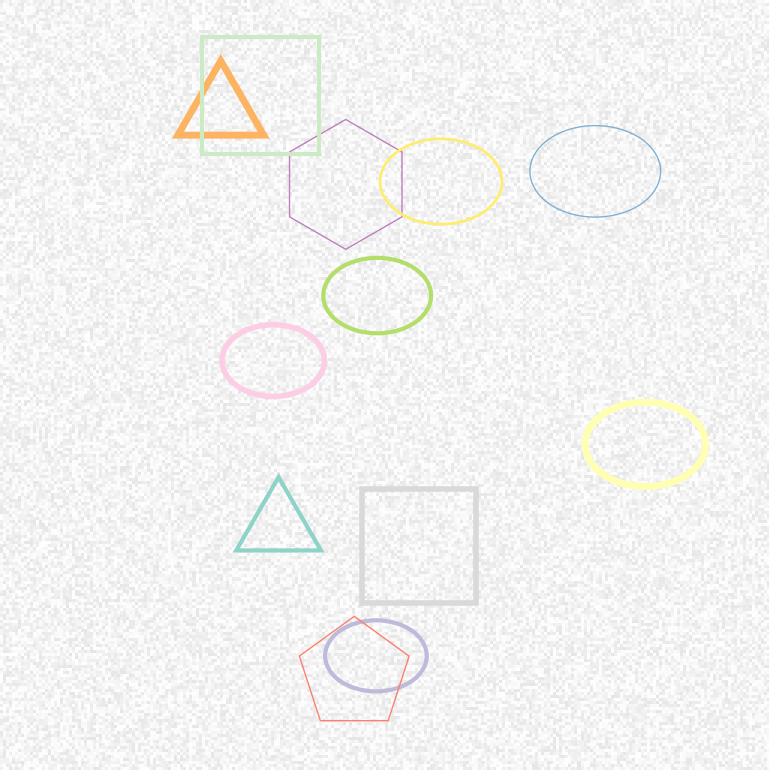[{"shape": "triangle", "thickness": 1.5, "radius": 0.32, "center": [0.362, 0.317]}, {"shape": "oval", "thickness": 2.5, "radius": 0.39, "center": [0.838, 0.423]}, {"shape": "oval", "thickness": 1.5, "radius": 0.33, "center": [0.488, 0.148]}, {"shape": "pentagon", "thickness": 0.5, "radius": 0.37, "center": [0.46, 0.125]}, {"shape": "oval", "thickness": 0.5, "radius": 0.42, "center": [0.773, 0.777]}, {"shape": "triangle", "thickness": 2.5, "radius": 0.32, "center": [0.287, 0.857]}, {"shape": "oval", "thickness": 1.5, "radius": 0.35, "center": [0.49, 0.616]}, {"shape": "oval", "thickness": 2, "radius": 0.33, "center": [0.355, 0.532]}, {"shape": "square", "thickness": 2, "radius": 0.37, "center": [0.544, 0.291]}, {"shape": "hexagon", "thickness": 0.5, "radius": 0.42, "center": [0.449, 0.761]}, {"shape": "square", "thickness": 1.5, "radius": 0.38, "center": [0.338, 0.876]}, {"shape": "oval", "thickness": 1, "radius": 0.4, "center": [0.573, 0.764]}]